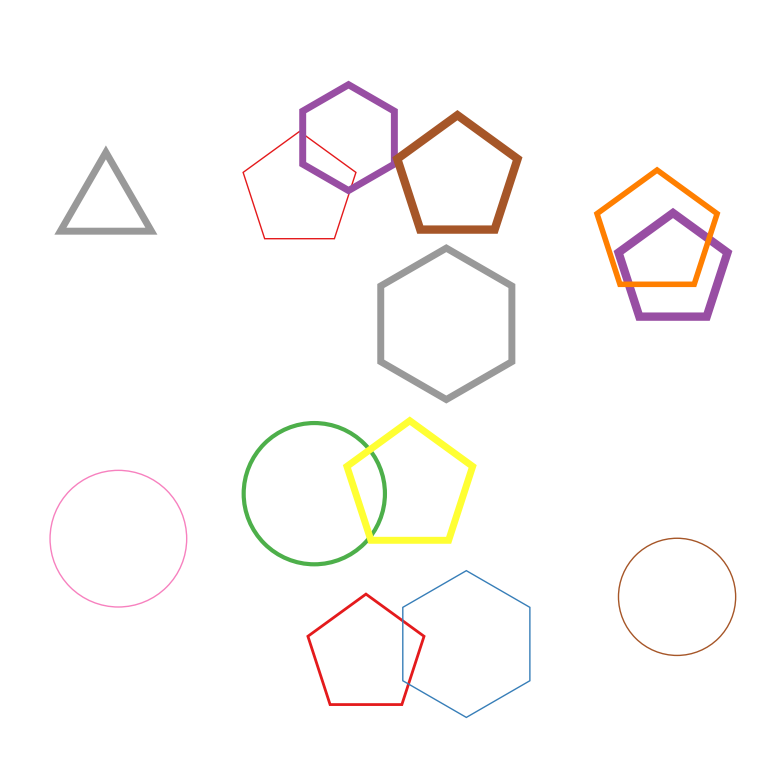[{"shape": "pentagon", "thickness": 1, "radius": 0.4, "center": [0.475, 0.149]}, {"shape": "pentagon", "thickness": 0.5, "radius": 0.39, "center": [0.389, 0.752]}, {"shape": "hexagon", "thickness": 0.5, "radius": 0.48, "center": [0.606, 0.164]}, {"shape": "circle", "thickness": 1.5, "radius": 0.46, "center": [0.408, 0.359]}, {"shape": "hexagon", "thickness": 2.5, "radius": 0.34, "center": [0.453, 0.821]}, {"shape": "pentagon", "thickness": 3, "radius": 0.37, "center": [0.874, 0.649]}, {"shape": "pentagon", "thickness": 2, "radius": 0.41, "center": [0.853, 0.697]}, {"shape": "pentagon", "thickness": 2.5, "radius": 0.43, "center": [0.532, 0.368]}, {"shape": "pentagon", "thickness": 3, "radius": 0.41, "center": [0.594, 0.768]}, {"shape": "circle", "thickness": 0.5, "radius": 0.38, "center": [0.879, 0.225]}, {"shape": "circle", "thickness": 0.5, "radius": 0.44, "center": [0.154, 0.3]}, {"shape": "hexagon", "thickness": 2.5, "radius": 0.49, "center": [0.58, 0.579]}, {"shape": "triangle", "thickness": 2.5, "radius": 0.34, "center": [0.138, 0.734]}]